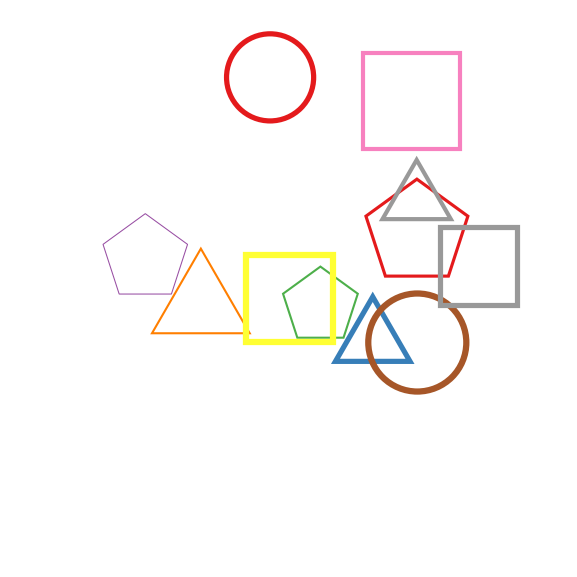[{"shape": "circle", "thickness": 2.5, "radius": 0.38, "center": [0.468, 0.865]}, {"shape": "pentagon", "thickness": 1.5, "radius": 0.46, "center": [0.722, 0.596]}, {"shape": "triangle", "thickness": 2.5, "radius": 0.37, "center": [0.645, 0.411]}, {"shape": "pentagon", "thickness": 1, "radius": 0.34, "center": [0.555, 0.469]}, {"shape": "pentagon", "thickness": 0.5, "radius": 0.38, "center": [0.252, 0.552]}, {"shape": "triangle", "thickness": 1, "radius": 0.49, "center": [0.348, 0.471]}, {"shape": "square", "thickness": 3, "radius": 0.38, "center": [0.5, 0.482]}, {"shape": "circle", "thickness": 3, "radius": 0.42, "center": [0.723, 0.406]}, {"shape": "square", "thickness": 2, "radius": 0.42, "center": [0.713, 0.824]}, {"shape": "square", "thickness": 2.5, "radius": 0.34, "center": [0.828, 0.539]}, {"shape": "triangle", "thickness": 2, "radius": 0.34, "center": [0.721, 0.654]}]